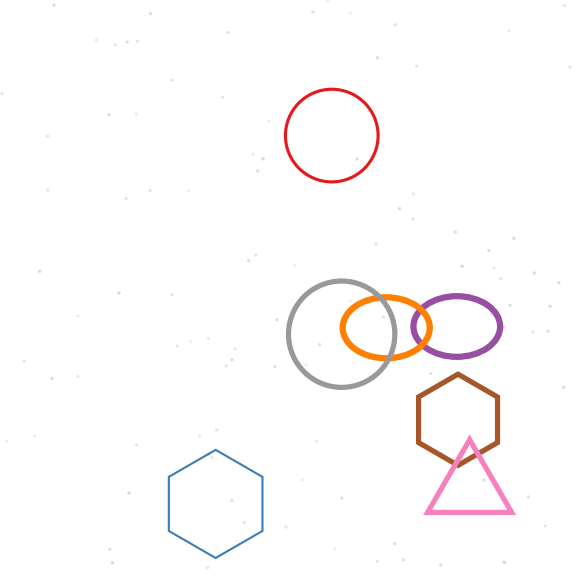[{"shape": "circle", "thickness": 1.5, "radius": 0.4, "center": [0.575, 0.764]}, {"shape": "hexagon", "thickness": 1, "radius": 0.47, "center": [0.373, 0.127]}, {"shape": "oval", "thickness": 3, "radius": 0.38, "center": [0.791, 0.434]}, {"shape": "oval", "thickness": 3, "radius": 0.38, "center": [0.669, 0.432]}, {"shape": "hexagon", "thickness": 2.5, "radius": 0.39, "center": [0.793, 0.272]}, {"shape": "triangle", "thickness": 2.5, "radius": 0.42, "center": [0.813, 0.154]}, {"shape": "circle", "thickness": 2.5, "radius": 0.46, "center": [0.592, 0.42]}]